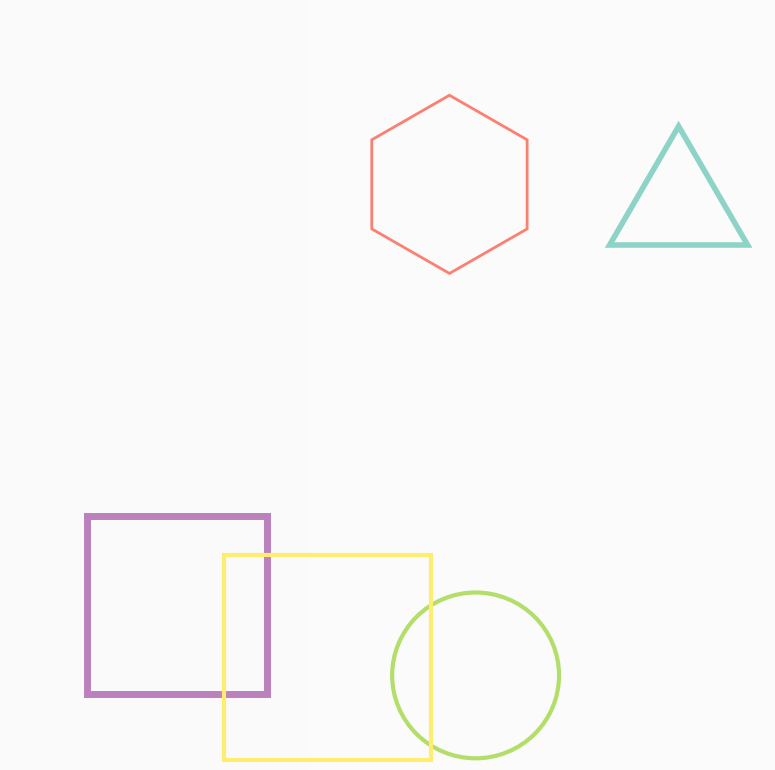[{"shape": "triangle", "thickness": 2, "radius": 0.51, "center": [0.876, 0.733]}, {"shape": "hexagon", "thickness": 1, "radius": 0.58, "center": [0.58, 0.761]}, {"shape": "circle", "thickness": 1.5, "radius": 0.54, "center": [0.614, 0.123]}, {"shape": "square", "thickness": 2.5, "radius": 0.58, "center": [0.228, 0.214]}, {"shape": "square", "thickness": 1.5, "radius": 0.67, "center": [0.423, 0.146]}]